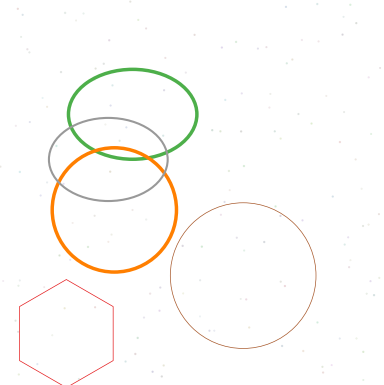[{"shape": "hexagon", "thickness": 0.5, "radius": 0.7, "center": [0.172, 0.134]}, {"shape": "oval", "thickness": 2.5, "radius": 0.83, "center": [0.345, 0.703]}, {"shape": "circle", "thickness": 2.5, "radius": 0.81, "center": [0.297, 0.455]}, {"shape": "circle", "thickness": 0.5, "radius": 0.95, "center": [0.632, 0.284]}, {"shape": "oval", "thickness": 1.5, "radius": 0.77, "center": [0.281, 0.586]}]